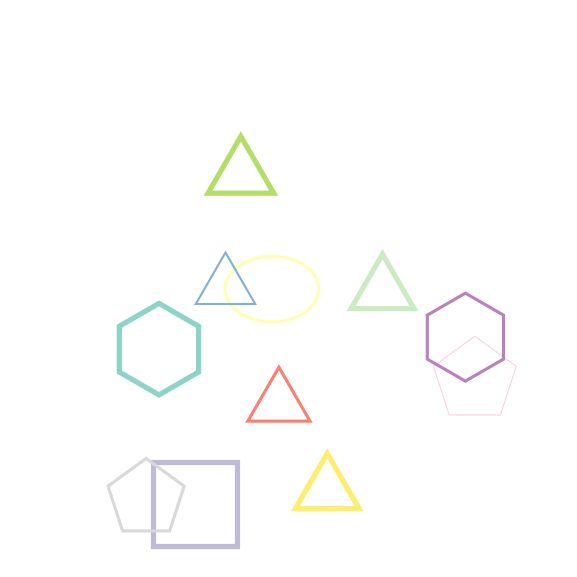[{"shape": "hexagon", "thickness": 2.5, "radius": 0.4, "center": [0.275, 0.395]}, {"shape": "oval", "thickness": 1.5, "radius": 0.41, "center": [0.471, 0.499]}, {"shape": "square", "thickness": 2.5, "radius": 0.37, "center": [0.338, 0.127]}, {"shape": "triangle", "thickness": 1.5, "radius": 0.31, "center": [0.483, 0.301]}, {"shape": "triangle", "thickness": 1, "radius": 0.3, "center": [0.39, 0.502]}, {"shape": "triangle", "thickness": 2.5, "radius": 0.33, "center": [0.417, 0.697]}, {"shape": "pentagon", "thickness": 0.5, "radius": 0.38, "center": [0.822, 0.342]}, {"shape": "pentagon", "thickness": 1.5, "radius": 0.35, "center": [0.253, 0.136]}, {"shape": "hexagon", "thickness": 1.5, "radius": 0.38, "center": [0.806, 0.415]}, {"shape": "triangle", "thickness": 2.5, "radius": 0.31, "center": [0.662, 0.496]}, {"shape": "triangle", "thickness": 2.5, "radius": 0.32, "center": [0.567, 0.15]}]